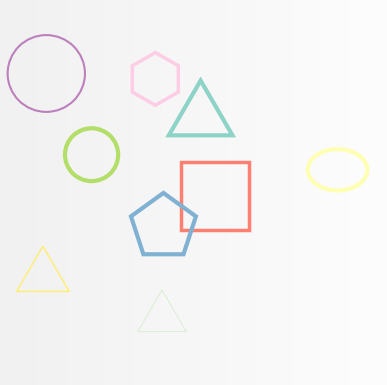[{"shape": "triangle", "thickness": 3, "radius": 0.47, "center": [0.518, 0.696]}, {"shape": "oval", "thickness": 3, "radius": 0.38, "center": [0.871, 0.559]}, {"shape": "square", "thickness": 2.5, "radius": 0.44, "center": [0.554, 0.49]}, {"shape": "pentagon", "thickness": 3, "radius": 0.44, "center": [0.422, 0.411]}, {"shape": "circle", "thickness": 3, "radius": 0.34, "center": [0.236, 0.598]}, {"shape": "hexagon", "thickness": 2.5, "radius": 0.34, "center": [0.401, 0.795]}, {"shape": "circle", "thickness": 1.5, "radius": 0.5, "center": [0.119, 0.809]}, {"shape": "triangle", "thickness": 0.5, "radius": 0.36, "center": [0.418, 0.175]}, {"shape": "triangle", "thickness": 1, "radius": 0.39, "center": [0.111, 0.282]}]